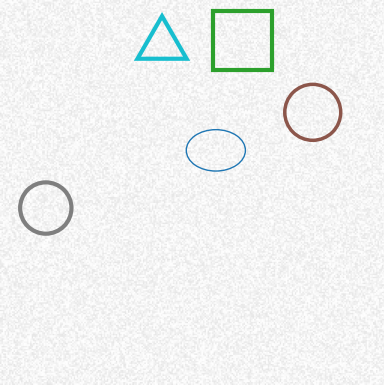[{"shape": "oval", "thickness": 1, "radius": 0.38, "center": [0.561, 0.609]}, {"shape": "square", "thickness": 3, "radius": 0.38, "center": [0.63, 0.895]}, {"shape": "circle", "thickness": 2.5, "radius": 0.36, "center": [0.812, 0.708]}, {"shape": "circle", "thickness": 3, "radius": 0.33, "center": [0.119, 0.46]}, {"shape": "triangle", "thickness": 3, "radius": 0.37, "center": [0.421, 0.884]}]